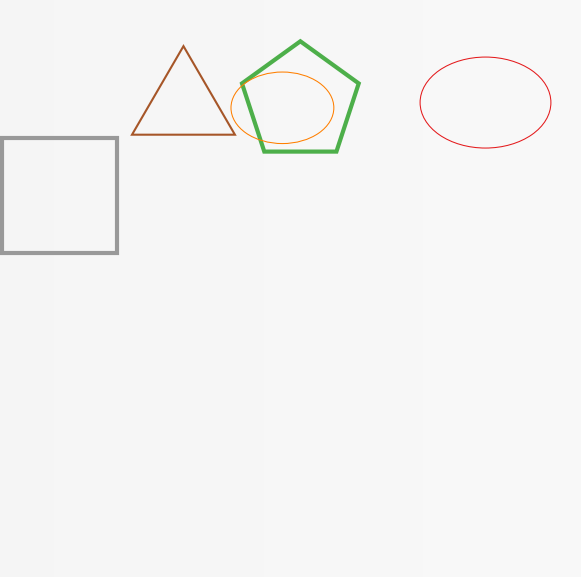[{"shape": "oval", "thickness": 0.5, "radius": 0.56, "center": [0.835, 0.822]}, {"shape": "pentagon", "thickness": 2, "radius": 0.53, "center": [0.517, 0.822]}, {"shape": "oval", "thickness": 0.5, "radius": 0.44, "center": [0.486, 0.812]}, {"shape": "triangle", "thickness": 1, "radius": 0.51, "center": [0.316, 0.817]}, {"shape": "square", "thickness": 2, "radius": 0.5, "center": [0.103, 0.661]}]